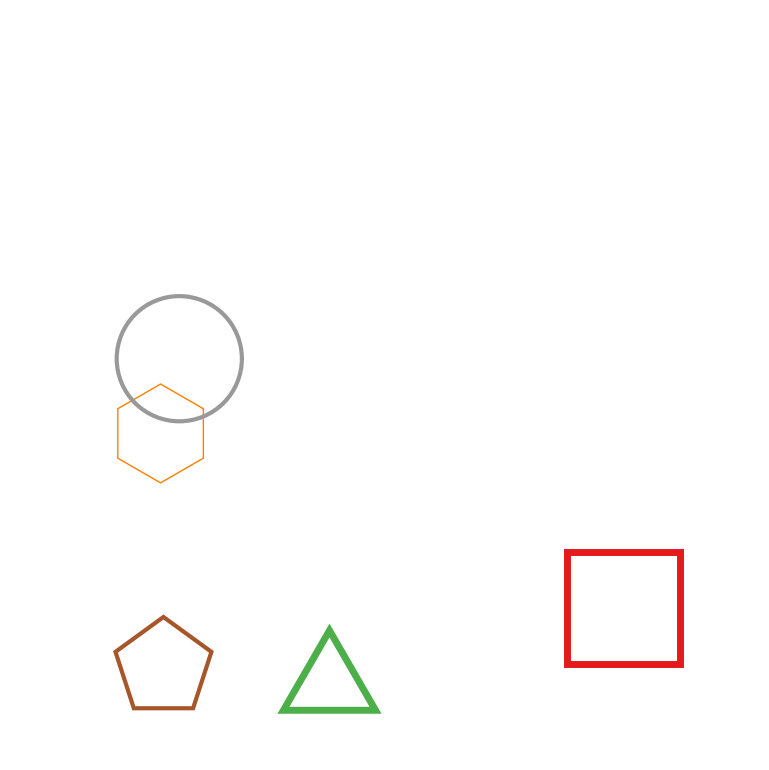[{"shape": "square", "thickness": 2.5, "radius": 0.36, "center": [0.81, 0.21]}, {"shape": "triangle", "thickness": 2.5, "radius": 0.35, "center": [0.428, 0.112]}, {"shape": "hexagon", "thickness": 0.5, "radius": 0.32, "center": [0.209, 0.437]}, {"shape": "pentagon", "thickness": 1.5, "radius": 0.33, "center": [0.212, 0.133]}, {"shape": "circle", "thickness": 1.5, "radius": 0.41, "center": [0.233, 0.534]}]